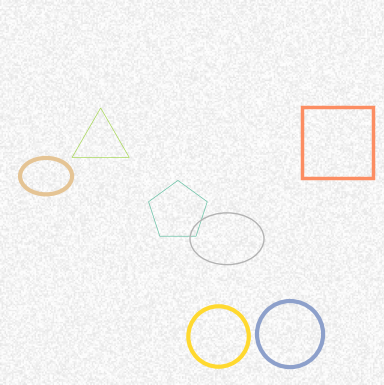[{"shape": "pentagon", "thickness": 0.5, "radius": 0.4, "center": [0.462, 0.451]}, {"shape": "square", "thickness": 2.5, "radius": 0.46, "center": [0.877, 0.63]}, {"shape": "circle", "thickness": 3, "radius": 0.43, "center": [0.753, 0.132]}, {"shape": "triangle", "thickness": 0.5, "radius": 0.43, "center": [0.261, 0.634]}, {"shape": "circle", "thickness": 3, "radius": 0.39, "center": [0.568, 0.126]}, {"shape": "oval", "thickness": 3, "radius": 0.34, "center": [0.12, 0.542]}, {"shape": "oval", "thickness": 1, "radius": 0.48, "center": [0.59, 0.38]}]